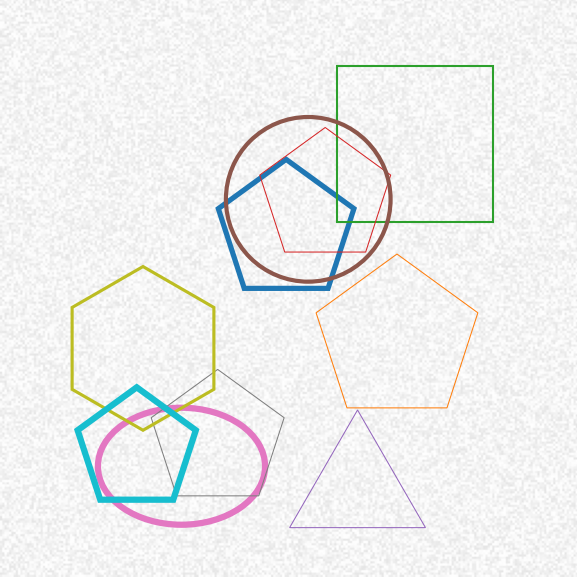[{"shape": "pentagon", "thickness": 2.5, "radius": 0.62, "center": [0.495, 0.6]}, {"shape": "pentagon", "thickness": 0.5, "radius": 0.74, "center": [0.687, 0.412]}, {"shape": "square", "thickness": 1, "radius": 0.68, "center": [0.718, 0.75]}, {"shape": "pentagon", "thickness": 0.5, "radius": 0.6, "center": [0.563, 0.659]}, {"shape": "triangle", "thickness": 0.5, "radius": 0.68, "center": [0.619, 0.153]}, {"shape": "circle", "thickness": 2, "radius": 0.71, "center": [0.534, 0.654]}, {"shape": "oval", "thickness": 3, "radius": 0.72, "center": [0.314, 0.192]}, {"shape": "pentagon", "thickness": 0.5, "radius": 0.61, "center": [0.377, 0.238]}, {"shape": "hexagon", "thickness": 1.5, "radius": 0.71, "center": [0.248, 0.396]}, {"shape": "pentagon", "thickness": 3, "radius": 0.54, "center": [0.237, 0.221]}]